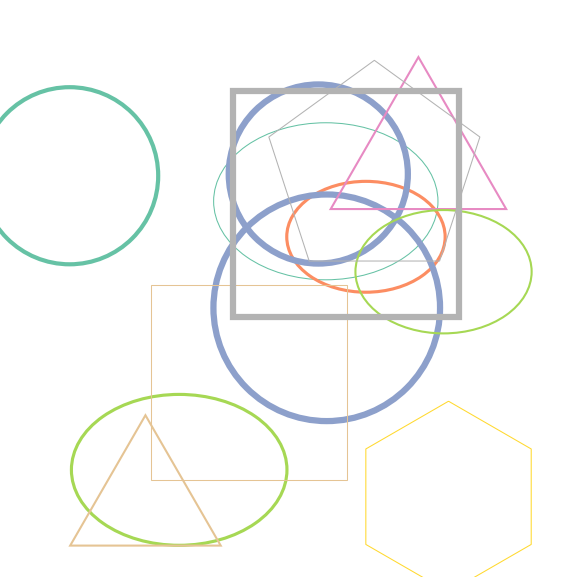[{"shape": "circle", "thickness": 2, "radius": 0.77, "center": [0.121, 0.695]}, {"shape": "oval", "thickness": 0.5, "radius": 0.97, "center": [0.564, 0.651]}, {"shape": "oval", "thickness": 1.5, "radius": 0.69, "center": [0.634, 0.589]}, {"shape": "circle", "thickness": 3, "radius": 0.78, "center": [0.551, 0.698]}, {"shape": "circle", "thickness": 3, "radius": 0.98, "center": [0.566, 0.466]}, {"shape": "triangle", "thickness": 1, "radius": 0.88, "center": [0.725, 0.725]}, {"shape": "oval", "thickness": 1, "radius": 0.76, "center": [0.768, 0.529]}, {"shape": "oval", "thickness": 1.5, "radius": 0.93, "center": [0.31, 0.186]}, {"shape": "hexagon", "thickness": 0.5, "radius": 0.83, "center": [0.777, 0.139]}, {"shape": "square", "thickness": 0.5, "radius": 0.85, "center": [0.431, 0.336]}, {"shape": "triangle", "thickness": 1, "radius": 0.75, "center": [0.252, 0.13]}, {"shape": "square", "thickness": 3, "radius": 0.98, "center": [0.599, 0.646]}, {"shape": "pentagon", "thickness": 0.5, "radius": 0.96, "center": [0.648, 0.703]}]